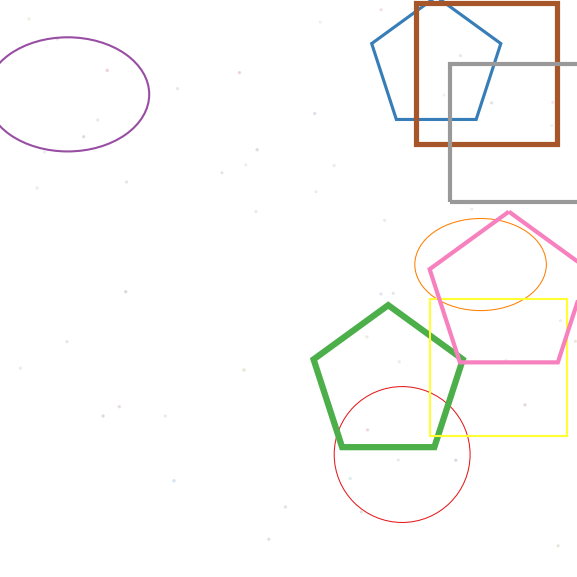[{"shape": "circle", "thickness": 0.5, "radius": 0.59, "center": [0.696, 0.212]}, {"shape": "pentagon", "thickness": 1.5, "radius": 0.59, "center": [0.755, 0.887]}, {"shape": "pentagon", "thickness": 3, "radius": 0.68, "center": [0.672, 0.335]}, {"shape": "oval", "thickness": 1, "radius": 0.71, "center": [0.117, 0.836]}, {"shape": "oval", "thickness": 0.5, "radius": 0.57, "center": [0.832, 0.541]}, {"shape": "square", "thickness": 1, "radius": 0.59, "center": [0.863, 0.363]}, {"shape": "square", "thickness": 2.5, "radius": 0.61, "center": [0.842, 0.872]}, {"shape": "pentagon", "thickness": 2, "radius": 0.72, "center": [0.881, 0.488]}, {"shape": "square", "thickness": 2, "radius": 0.6, "center": [0.898, 0.769]}]